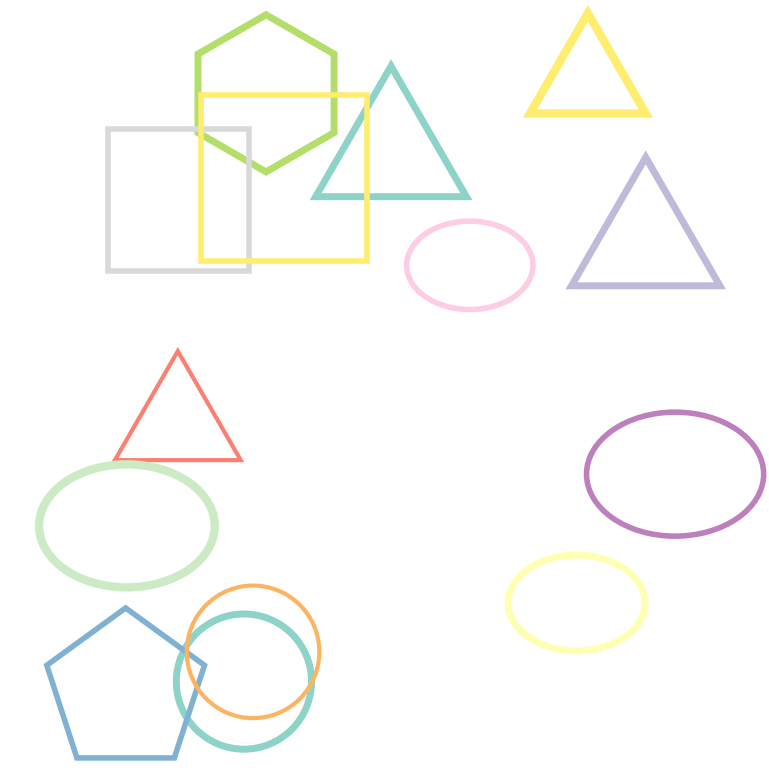[{"shape": "circle", "thickness": 2.5, "radius": 0.44, "center": [0.317, 0.115]}, {"shape": "triangle", "thickness": 2.5, "radius": 0.57, "center": [0.508, 0.801]}, {"shape": "oval", "thickness": 2.5, "radius": 0.44, "center": [0.749, 0.217]}, {"shape": "triangle", "thickness": 2.5, "radius": 0.56, "center": [0.839, 0.684]}, {"shape": "triangle", "thickness": 1.5, "radius": 0.47, "center": [0.231, 0.45]}, {"shape": "pentagon", "thickness": 2, "radius": 0.54, "center": [0.163, 0.103]}, {"shape": "circle", "thickness": 1.5, "radius": 0.43, "center": [0.329, 0.153]}, {"shape": "hexagon", "thickness": 2.5, "radius": 0.51, "center": [0.346, 0.879]}, {"shape": "oval", "thickness": 2, "radius": 0.41, "center": [0.61, 0.655]}, {"shape": "square", "thickness": 2, "radius": 0.46, "center": [0.232, 0.74]}, {"shape": "oval", "thickness": 2, "radius": 0.58, "center": [0.877, 0.384]}, {"shape": "oval", "thickness": 3, "radius": 0.57, "center": [0.165, 0.317]}, {"shape": "triangle", "thickness": 3, "radius": 0.43, "center": [0.763, 0.896]}, {"shape": "square", "thickness": 2, "radius": 0.54, "center": [0.369, 0.769]}]